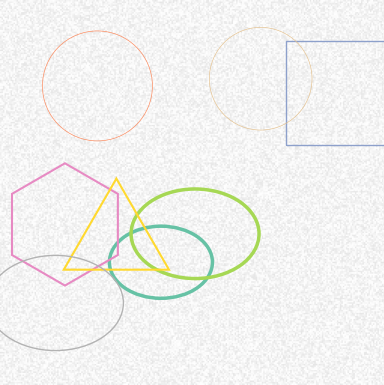[{"shape": "oval", "thickness": 2.5, "radius": 0.67, "center": [0.418, 0.319]}, {"shape": "circle", "thickness": 0.5, "radius": 0.71, "center": [0.253, 0.777]}, {"shape": "square", "thickness": 1, "radius": 0.67, "center": [0.878, 0.759]}, {"shape": "hexagon", "thickness": 1.5, "radius": 0.79, "center": [0.169, 0.417]}, {"shape": "oval", "thickness": 2.5, "radius": 0.83, "center": [0.507, 0.393]}, {"shape": "triangle", "thickness": 1.5, "radius": 0.79, "center": [0.302, 0.378]}, {"shape": "circle", "thickness": 0.5, "radius": 0.67, "center": [0.677, 0.796]}, {"shape": "oval", "thickness": 1, "radius": 0.88, "center": [0.144, 0.213]}]